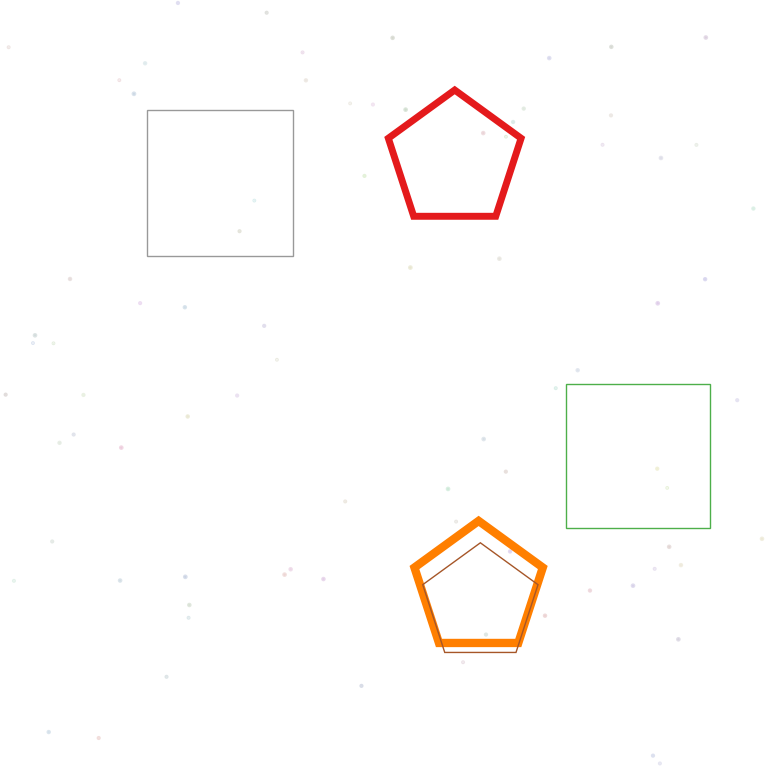[{"shape": "pentagon", "thickness": 2.5, "radius": 0.45, "center": [0.591, 0.792]}, {"shape": "square", "thickness": 0.5, "radius": 0.47, "center": [0.828, 0.407]}, {"shape": "pentagon", "thickness": 3, "radius": 0.44, "center": [0.622, 0.236]}, {"shape": "pentagon", "thickness": 0.5, "radius": 0.39, "center": [0.624, 0.216]}, {"shape": "square", "thickness": 0.5, "radius": 0.47, "center": [0.286, 0.763]}]